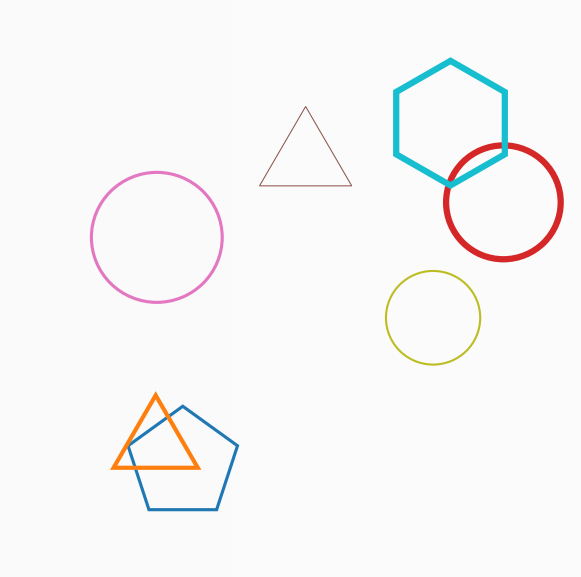[{"shape": "pentagon", "thickness": 1.5, "radius": 0.5, "center": [0.314, 0.197]}, {"shape": "triangle", "thickness": 2, "radius": 0.42, "center": [0.268, 0.231]}, {"shape": "circle", "thickness": 3, "radius": 0.49, "center": [0.866, 0.649]}, {"shape": "triangle", "thickness": 0.5, "radius": 0.46, "center": [0.526, 0.723]}, {"shape": "circle", "thickness": 1.5, "radius": 0.56, "center": [0.27, 0.588]}, {"shape": "circle", "thickness": 1, "radius": 0.41, "center": [0.745, 0.449]}, {"shape": "hexagon", "thickness": 3, "radius": 0.54, "center": [0.775, 0.786]}]